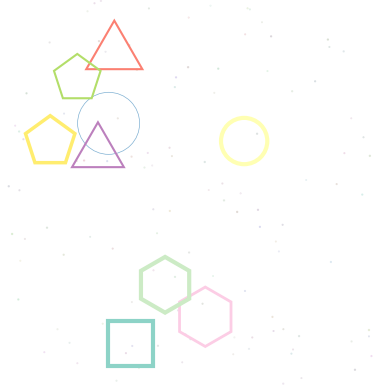[{"shape": "square", "thickness": 3, "radius": 0.29, "center": [0.339, 0.109]}, {"shape": "circle", "thickness": 3, "radius": 0.3, "center": [0.634, 0.634]}, {"shape": "triangle", "thickness": 1.5, "radius": 0.42, "center": [0.297, 0.862]}, {"shape": "circle", "thickness": 0.5, "radius": 0.4, "center": [0.282, 0.68]}, {"shape": "pentagon", "thickness": 1.5, "radius": 0.32, "center": [0.201, 0.796]}, {"shape": "hexagon", "thickness": 2, "radius": 0.39, "center": [0.533, 0.177]}, {"shape": "triangle", "thickness": 1.5, "radius": 0.39, "center": [0.254, 0.605]}, {"shape": "hexagon", "thickness": 3, "radius": 0.36, "center": [0.429, 0.26]}, {"shape": "pentagon", "thickness": 2.5, "radius": 0.34, "center": [0.13, 0.632]}]